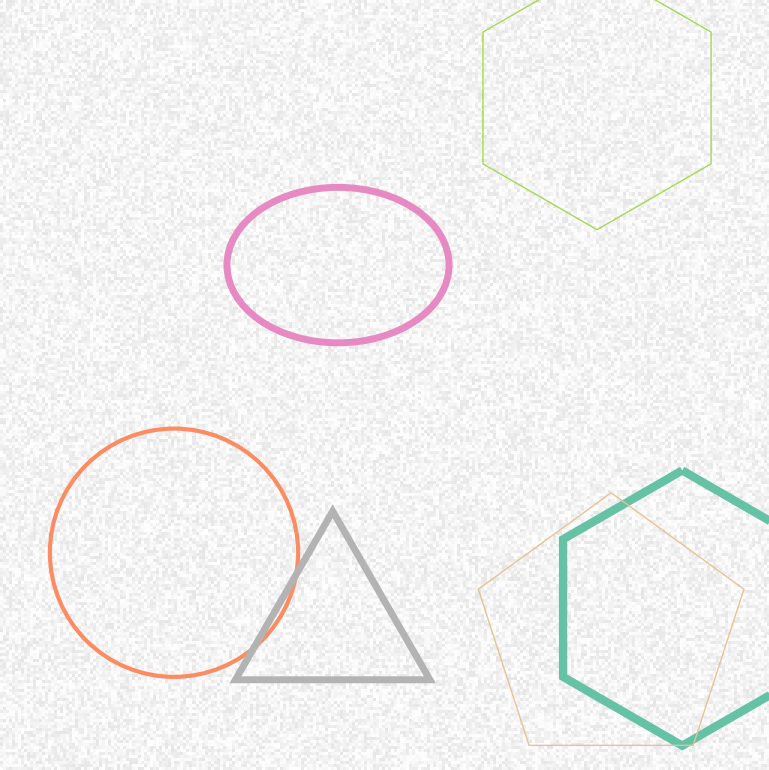[{"shape": "hexagon", "thickness": 3, "radius": 0.89, "center": [0.886, 0.21]}, {"shape": "circle", "thickness": 1.5, "radius": 0.81, "center": [0.226, 0.282]}, {"shape": "oval", "thickness": 2.5, "radius": 0.72, "center": [0.439, 0.656]}, {"shape": "hexagon", "thickness": 0.5, "radius": 0.86, "center": [0.775, 0.873]}, {"shape": "pentagon", "thickness": 0.5, "radius": 0.91, "center": [0.794, 0.179]}, {"shape": "triangle", "thickness": 2.5, "radius": 0.73, "center": [0.432, 0.19]}]